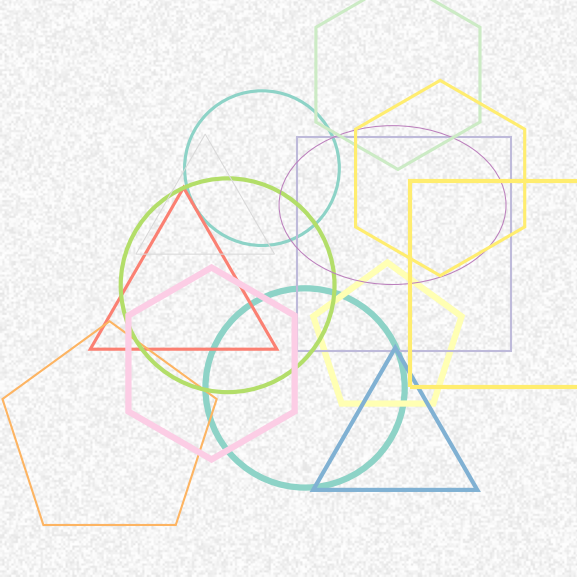[{"shape": "circle", "thickness": 3, "radius": 0.86, "center": [0.528, 0.327]}, {"shape": "circle", "thickness": 1.5, "radius": 0.67, "center": [0.454, 0.708]}, {"shape": "pentagon", "thickness": 3, "radius": 0.68, "center": [0.671, 0.41]}, {"shape": "square", "thickness": 1, "radius": 0.93, "center": [0.7, 0.576]}, {"shape": "triangle", "thickness": 1.5, "radius": 0.93, "center": [0.318, 0.488]}, {"shape": "triangle", "thickness": 2, "radius": 0.82, "center": [0.684, 0.233]}, {"shape": "pentagon", "thickness": 1, "radius": 0.98, "center": [0.19, 0.248]}, {"shape": "circle", "thickness": 2, "radius": 0.93, "center": [0.394, 0.505]}, {"shape": "hexagon", "thickness": 3, "radius": 0.83, "center": [0.366, 0.37]}, {"shape": "triangle", "thickness": 0.5, "radius": 0.69, "center": [0.355, 0.628]}, {"shape": "oval", "thickness": 0.5, "radius": 0.98, "center": [0.68, 0.644]}, {"shape": "hexagon", "thickness": 1.5, "radius": 0.82, "center": [0.689, 0.87]}, {"shape": "hexagon", "thickness": 1.5, "radius": 0.85, "center": [0.762, 0.691]}, {"shape": "square", "thickness": 2, "radius": 0.89, "center": [0.888, 0.508]}]